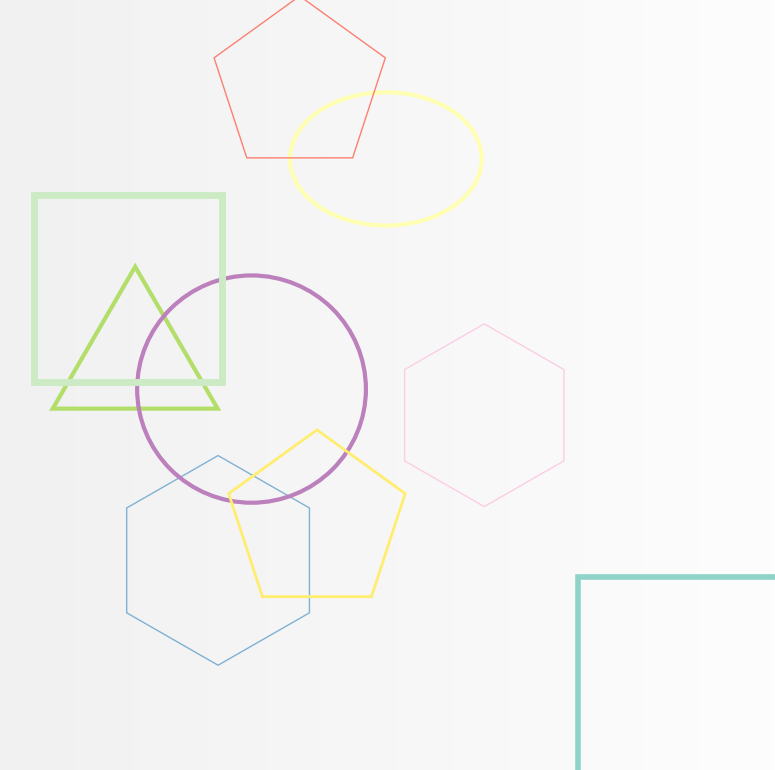[{"shape": "square", "thickness": 2, "radius": 0.72, "center": [0.89, 0.105]}, {"shape": "oval", "thickness": 1.5, "radius": 0.62, "center": [0.498, 0.794]}, {"shape": "pentagon", "thickness": 0.5, "radius": 0.58, "center": [0.387, 0.889]}, {"shape": "hexagon", "thickness": 0.5, "radius": 0.68, "center": [0.281, 0.272]}, {"shape": "triangle", "thickness": 1.5, "radius": 0.61, "center": [0.174, 0.531]}, {"shape": "hexagon", "thickness": 0.5, "radius": 0.59, "center": [0.625, 0.461]}, {"shape": "circle", "thickness": 1.5, "radius": 0.74, "center": [0.325, 0.495]}, {"shape": "square", "thickness": 2.5, "radius": 0.61, "center": [0.165, 0.625]}, {"shape": "pentagon", "thickness": 1, "radius": 0.6, "center": [0.409, 0.322]}]